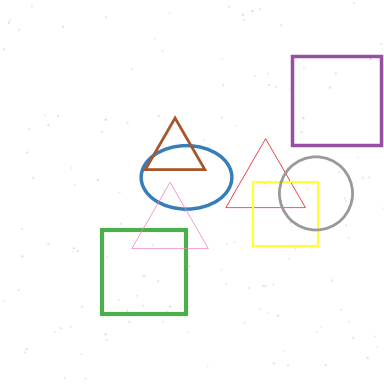[{"shape": "triangle", "thickness": 0.5, "radius": 0.6, "center": [0.69, 0.52]}, {"shape": "oval", "thickness": 2.5, "radius": 0.59, "center": [0.484, 0.539]}, {"shape": "square", "thickness": 3, "radius": 0.55, "center": [0.374, 0.293]}, {"shape": "square", "thickness": 2.5, "radius": 0.58, "center": [0.875, 0.74]}, {"shape": "square", "thickness": 1.5, "radius": 0.42, "center": [0.741, 0.444]}, {"shape": "triangle", "thickness": 2, "radius": 0.45, "center": [0.455, 0.604]}, {"shape": "triangle", "thickness": 0.5, "radius": 0.57, "center": [0.442, 0.412]}, {"shape": "circle", "thickness": 2, "radius": 0.47, "center": [0.821, 0.498]}]